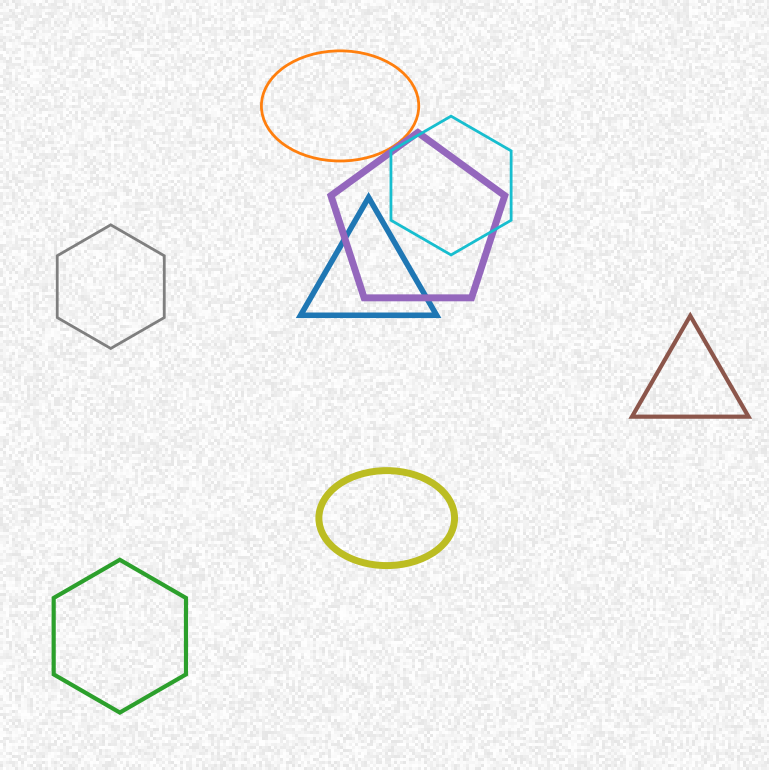[{"shape": "triangle", "thickness": 2, "radius": 0.51, "center": [0.479, 0.642]}, {"shape": "oval", "thickness": 1, "radius": 0.51, "center": [0.442, 0.862]}, {"shape": "hexagon", "thickness": 1.5, "radius": 0.5, "center": [0.156, 0.174]}, {"shape": "pentagon", "thickness": 2.5, "radius": 0.59, "center": [0.543, 0.709]}, {"shape": "triangle", "thickness": 1.5, "radius": 0.44, "center": [0.896, 0.503]}, {"shape": "hexagon", "thickness": 1, "radius": 0.4, "center": [0.144, 0.628]}, {"shape": "oval", "thickness": 2.5, "radius": 0.44, "center": [0.502, 0.327]}, {"shape": "hexagon", "thickness": 1, "radius": 0.45, "center": [0.586, 0.759]}]